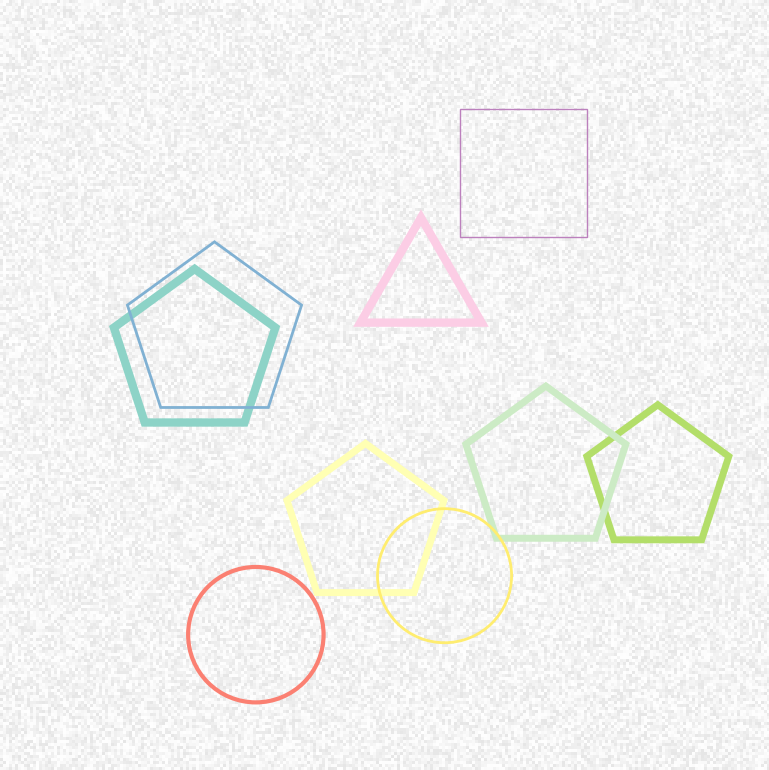[{"shape": "pentagon", "thickness": 3, "radius": 0.55, "center": [0.253, 0.54]}, {"shape": "pentagon", "thickness": 2.5, "radius": 0.54, "center": [0.475, 0.317]}, {"shape": "circle", "thickness": 1.5, "radius": 0.44, "center": [0.332, 0.176]}, {"shape": "pentagon", "thickness": 1, "radius": 0.59, "center": [0.279, 0.567]}, {"shape": "pentagon", "thickness": 2.5, "radius": 0.48, "center": [0.854, 0.377]}, {"shape": "triangle", "thickness": 3, "radius": 0.45, "center": [0.547, 0.626]}, {"shape": "square", "thickness": 0.5, "radius": 0.41, "center": [0.68, 0.775]}, {"shape": "pentagon", "thickness": 2.5, "radius": 0.55, "center": [0.709, 0.389]}, {"shape": "circle", "thickness": 1, "radius": 0.44, "center": [0.577, 0.252]}]